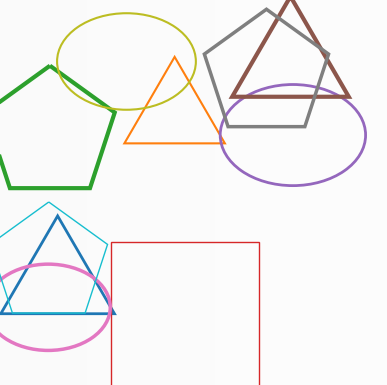[{"shape": "triangle", "thickness": 2, "radius": 0.85, "center": [0.149, 0.27]}, {"shape": "triangle", "thickness": 1.5, "radius": 0.75, "center": [0.451, 0.703]}, {"shape": "pentagon", "thickness": 3, "radius": 0.88, "center": [0.129, 0.654]}, {"shape": "square", "thickness": 1, "radius": 0.95, "center": [0.478, 0.181]}, {"shape": "oval", "thickness": 2, "radius": 0.94, "center": [0.756, 0.649]}, {"shape": "triangle", "thickness": 3, "radius": 0.87, "center": [0.75, 0.836]}, {"shape": "oval", "thickness": 2.5, "radius": 0.8, "center": [0.124, 0.202]}, {"shape": "pentagon", "thickness": 2.5, "radius": 0.84, "center": [0.688, 0.807]}, {"shape": "oval", "thickness": 1.5, "radius": 0.9, "center": [0.326, 0.84]}, {"shape": "pentagon", "thickness": 1, "radius": 0.8, "center": [0.126, 0.316]}]